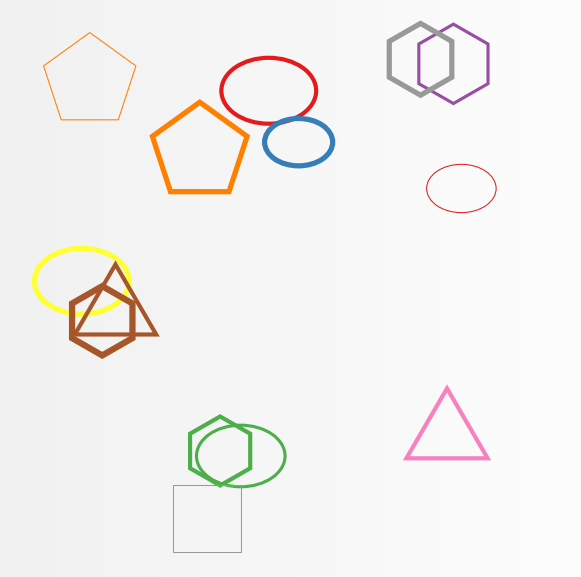[{"shape": "oval", "thickness": 2, "radius": 0.41, "center": [0.462, 0.842]}, {"shape": "oval", "thickness": 0.5, "radius": 0.3, "center": [0.794, 0.673]}, {"shape": "oval", "thickness": 2.5, "radius": 0.29, "center": [0.514, 0.753]}, {"shape": "hexagon", "thickness": 2, "radius": 0.3, "center": [0.379, 0.218]}, {"shape": "oval", "thickness": 1.5, "radius": 0.38, "center": [0.414, 0.21]}, {"shape": "hexagon", "thickness": 1.5, "radius": 0.34, "center": [0.78, 0.889]}, {"shape": "pentagon", "thickness": 2.5, "radius": 0.43, "center": [0.344, 0.737]}, {"shape": "pentagon", "thickness": 0.5, "radius": 0.42, "center": [0.154, 0.859]}, {"shape": "oval", "thickness": 2.5, "radius": 0.41, "center": [0.141, 0.512]}, {"shape": "hexagon", "thickness": 3, "radius": 0.3, "center": [0.176, 0.444]}, {"shape": "triangle", "thickness": 2, "radius": 0.4, "center": [0.199, 0.46]}, {"shape": "triangle", "thickness": 2, "radius": 0.4, "center": [0.769, 0.246]}, {"shape": "square", "thickness": 0.5, "radius": 0.29, "center": [0.356, 0.102]}, {"shape": "hexagon", "thickness": 2.5, "radius": 0.31, "center": [0.724, 0.896]}]